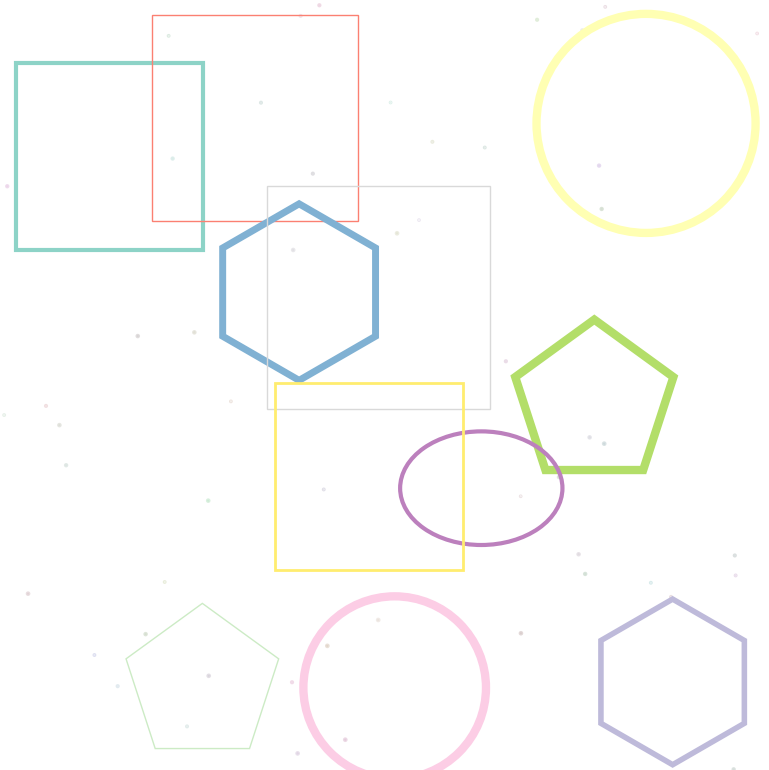[{"shape": "square", "thickness": 1.5, "radius": 0.61, "center": [0.142, 0.797]}, {"shape": "circle", "thickness": 3, "radius": 0.71, "center": [0.839, 0.84]}, {"shape": "hexagon", "thickness": 2, "radius": 0.54, "center": [0.874, 0.114]}, {"shape": "square", "thickness": 0.5, "radius": 0.67, "center": [0.331, 0.846]}, {"shape": "hexagon", "thickness": 2.5, "radius": 0.57, "center": [0.388, 0.621]}, {"shape": "pentagon", "thickness": 3, "radius": 0.54, "center": [0.772, 0.477]}, {"shape": "circle", "thickness": 3, "radius": 0.59, "center": [0.513, 0.107]}, {"shape": "square", "thickness": 0.5, "radius": 0.72, "center": [0.492, 0.614]}, {"shape": "oval", "thickness": 1.5, "radius": 0.53, "center": [0.625, 0.366]}, {"shape": "pentagon", "thickness": 0.5, "radius": 0.52, "center": [0.263, 0.112]}, {"shape": "square", "thickness": 1, "radius": 0.61, "center": [0.479, 0.381]}]